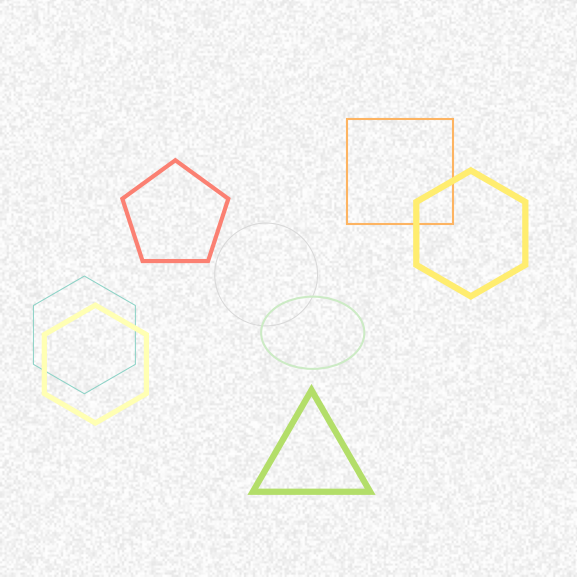[{"shape": "hexagon", "thickness": 0.5, "radius": 0.51, "center": [0.146, 0.419]}, {"shape": "hexagon", "thickness": 2.5, "radius": 0.51, "center": [0.165, 0.369]}, {"shape": "pentagon", "thickness": 2, "radius": 0.48, "center": [0.304, 0.625]}, {"shape": "square", "thickness": 1, "radius": 0.46, "center": [0.692, 0.702]}, {"shape": "triangle", "thickness": 3, "radius": 0.59, "center": [0.539, 0.206]}, {"shape": "circle", "thickness": 0.5, "radius": 0.45, "center": [0.461, 0.524]}, {"shape": "oval", "thickness": 1, "radius": 0.45, "center": [0.542, 0.423]}, {"shape": "hexagon", "thickness": 3, "radius": 0.54, "center": [0.815, 0.595]}]